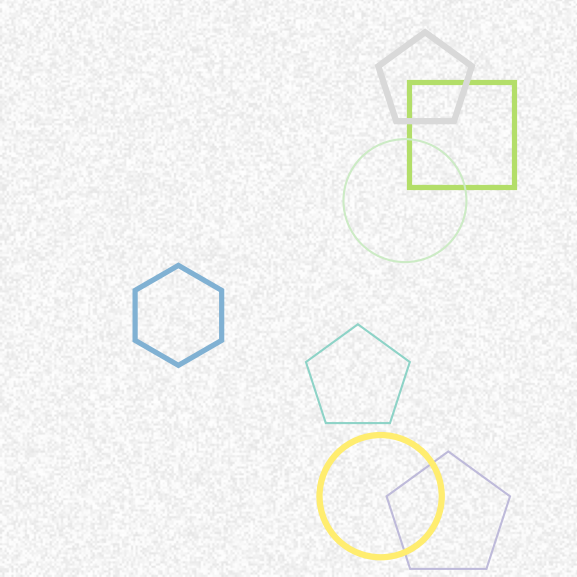[{"shape": "pentagon", "thickness": 1, "radius": 0.47, "center": [0.62, 0.343]}, {"shape": "pentagon", "thickness": 1, "radius": 0.56, "center": [0.776, 0.105]}, {"shape": "hexagon", "thickness": 2.5, "radius": 0.43, "center": [0.309, 0.453]}, {"shape": "square", "thickness": 2.5, "radius": 0.45, "center": [0.799, 0.766]}, {"shape": "pentagon", "thickness": 3, "radius": 0.43, "center": [0.736, 0.858]}, {"shape": "circle", "thickness": 1, "radius": 0.53, "center": [0.701, 0.652]}, {"shape": "circle", "thickness": 3, "radius": 0.53, "center": [0.659, 0.14]}]